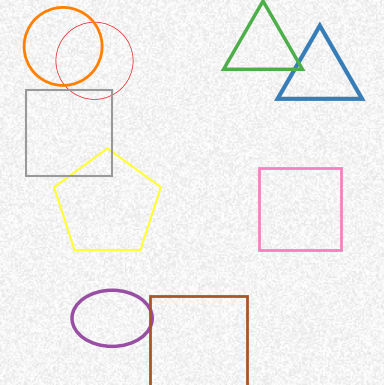[{"shape": "circle", "thickness": 0.5, "radius": 0.5, "center": [0.245, 0.842]}, {"shape": "triangle", "thickness": 3, "radius": 0.63, "center": [0.831, 0.807]}, {"shape": "triangle", "thickness": 2.5, "radius": 0.59, "center": [0.683, 0.879]}, {"shape": "oval", "thickness": 2.5, "radius": 0.52, "center": [0.291, 0.173]}, {"shape": "circle", "thickness": 2, "radius": 0.51, "center": [0.164, 0.879]}, {"shape": "pentagon", "thickness": 1.5, "radius": 0.73, "center": [0.279, 0.469]}, {"shape": "square", "thickness": 2, "radius": 0.63, "center": [0.515, 0.104]}, {"shape": "square", "thickness": 2, "radius": 0.53, "center": [0.78, 0.457]}, {"shape": "square", "thickness": 1.5, "radius": 0.55, "center": [0.179, 0.654]}]